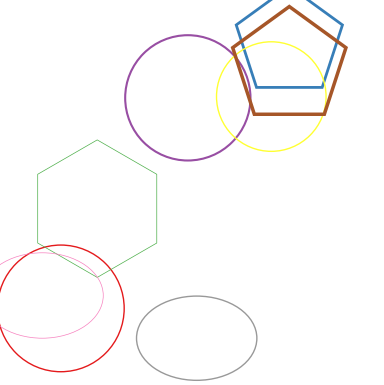[{"shape": "circle", "thickness": 1, "radius": 0.82, "center": [0.158, 0.199]}, {"shape": "pentagon", "thickness": 2, "radius": 0.73, "center": [0.752, 0.89]}, {"shape": "hexagon", "thickness": 0.5, "radius": 0.89, "center": [0.253, 0.458]}, {"shape": "circle", "thickness": 1.5, "radius": 0.81, "center": [0.488, 0.746]}, {"shape": "circle", "thickness": 1, "radius": 0.71, "center": [0.705, 0.749]}, {"shape": "pentagon", "thickness": 2.5, "radius": 0.77, "center": [0.751, 0.828]}, {"shape": "oval", "thickness": 0.5, "radius": 0.79, "center": [0.11, 0.232]}, {"shape": "oval", "thickness": 1, "radius": 0.78, "center": [0.511, 0.122]}]